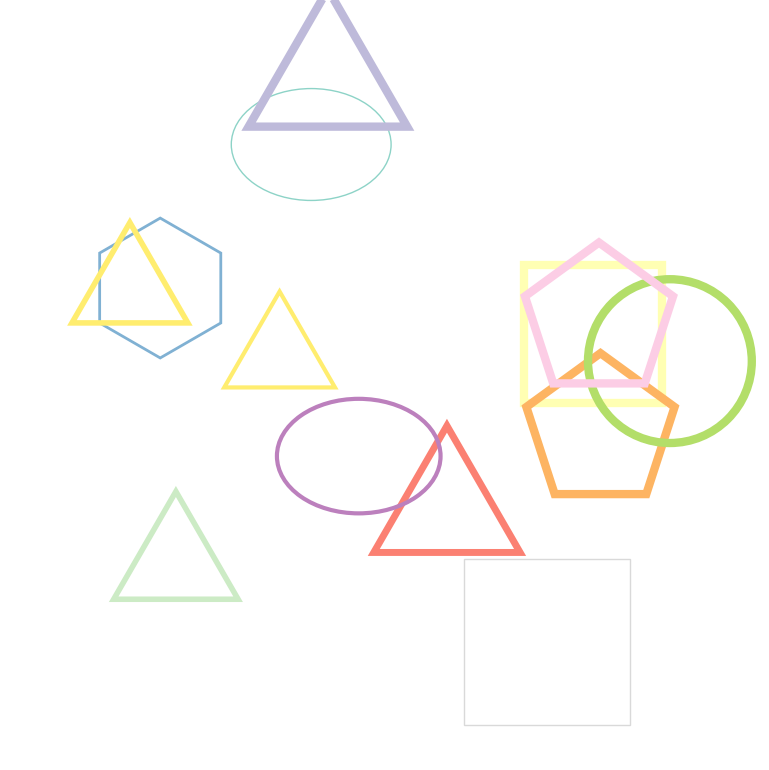[{"shape": "oval", "thickness": 0.5, "radius": 0.52, "center": [0.404, 0.812]}, {"shape": "square", "thickness": 3, "radius": 0.45, "center": [0.77, 0.566]}, {"shape": "triangle", "thickness": 3, "radius": 0.59, "center": [0.426, 0.895]}, {"shape": "triangle", "thickness": 2.5, "radius": 0.55, "center": [0.58, 0.337]}, {"shape": "hexagon", "thickness": 1, "radius": 0.45, "center": [0.208, 0.626]}, {"shape": "pentagon", "thickness": 3, "radius": 0.51, "center": [0.78, 0.44]}, {"shape": "circle", "thickness": 3, "radius": 0.53, "center": [0.87, 0.531]}, {"shape": "pentagon", "thickness": 3, "radius": 0.51, "center": [0.778, 0.584]}, {"shape": "square", "thickness": 0.5, "radius": 0.54, "center": [0.71, 0.166]}, {"shape": "oval", "thickness": 1.5, "radius": 0.53, "center": [0.466, 0.408]}, {"shape": "triangle", "thickness": 2, "radius": 0.47, "center": [0.228, 0.268]}, {"shape": "triangle", "thickness": 2, "radius": 0.43, "center": [0.169, 0.624]}, {"shape": "triangle", "thickness": 1.5, "radius": 0.42, "center": [0.363, 0.538]}]